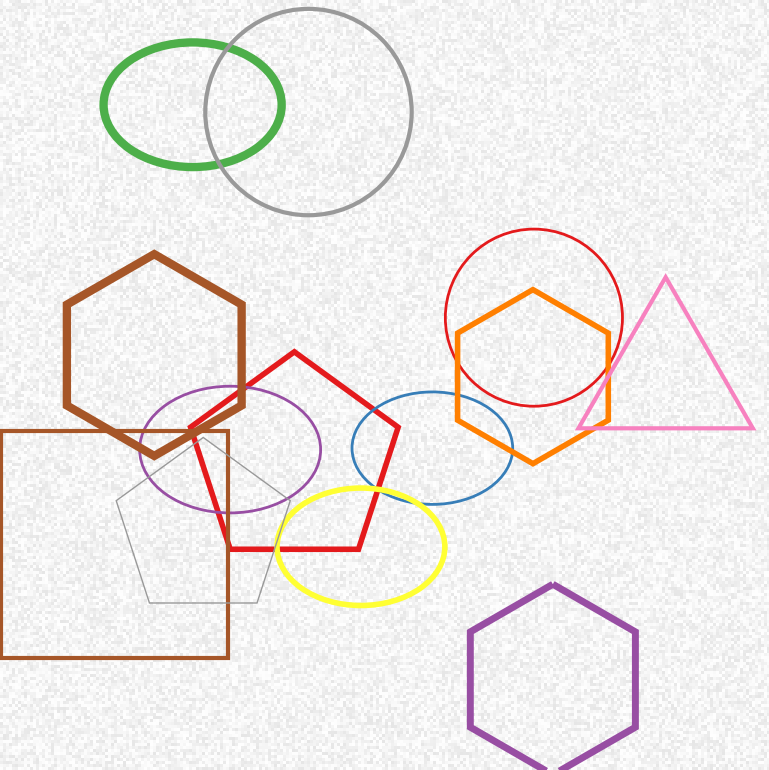[{"shape": "circle", "thickness": 1, "radius": 0.58, "center": [0.693, 0.587]}, {"shape": "pentagon", "thickness": 2, "radius": 0.71, "center": [0.382, 0.401]}, {"shape": "oval", "thickness": 1, "radius": 0.52, "center": [0.561, 0.418]}, {"shape": "oval", "thickness": 3, "radius": 0.58, "center": [0.25, 0.864]}, {"shape": "hexagon", "thickness": 2.5, "radius": 0.62, "center": [0.718, 0.117]}, {"shape": "oval", "thickness": 1, "radius": 0.59, "center": [0.299, 0.416]}, {"shape": "hexagon", "thickness": 2, "radius": 0.57, "center": [0.692, 0.511]}, {"shape": "oval", "thickness": 2, "radius": 0.54, "center": [0.469, 0.29]}, {"shape": "square", "thickness": 1.5, "radius": 0.74, "center": [0.149, 0.292]}, {"shape": "hexagon", "thickness": 3, "radius": 0.66, "center": [0.2, 0.539]}, {"shape": "triangle", "thickness": 1.5, "radius": 0.65, "center": [0.864, 0.509]}, {"shape": "circle", "thickness": 1.5, "radius": 0.67, "center": [0.401, 0.854]}, {"shape": "pentagon", "thickness": 0.5, "radius": 0.59, "center": [0.264, 0.313]}]